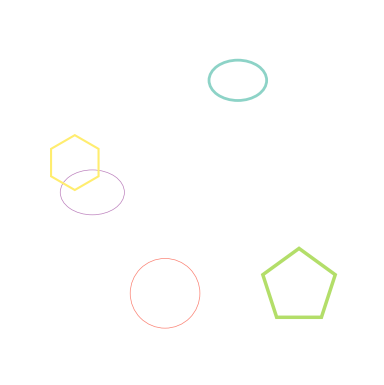[{"shape": "oval", "thickness": 2, "radius": 0.37, "center": [0.618, 0.791]}, {"shape": "circle", "thickness": 0.5, "radius": 0.45, "center": [0.429, 0.238]}, {"shape": "pentagon", "thickness": 2.5, "radius": 0.49, "center": [0.777, 0.256]}, {"shape": "oval", "thickness": 0.5, "radius": 0.42, "center": [0.24, 0.5]}, {"shape": "hexagon", "thickness": 1.5, "radius": 0.36, "center": [0.194, 0.578]}]